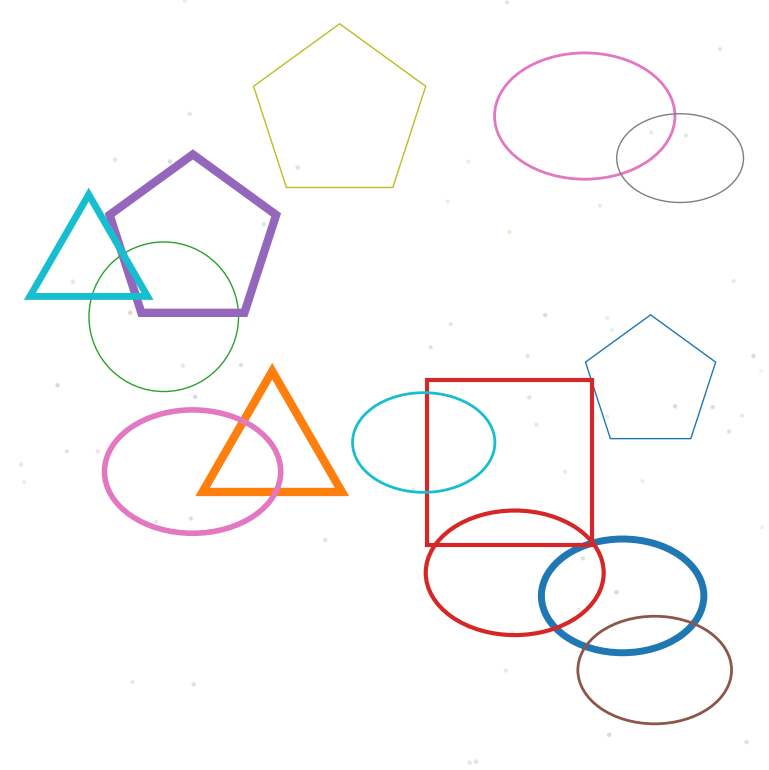[{"shape": "oval", "thickness": 2.5, "radius": 0.53, "center": [0.809, 0.226]}, {"shape": "pentagon", "thickness": 0.5, "radius": 0.44, "center": [0.845, 0.502]}, {"shape": "triangle", "thickness": 3, "radius": 0.52, "center": [0.354, 0.413]}, {"shape": "circle", "thickness": 0.5, "radius": 0.49, "center": [0.213, 0.589]}, {"shape": "square", "thickness": 1.5, "radius": 0.53, "center": [0.662, 0.399]}, {"shape": "oval", "thickness": 1.5, "radius": 0.58, "center": [0.668, 0.256]}, {"shape": "pentagon", "thickness": 3, "radius": 0.57, "center": [0.25, 0.686]}, {"shape": "oval", "thickness": 1, "radius": 0.5, "center": [0.85, 0.13]}, {"shape": "oval", "thickness": 2, "radius": 0.57, "center": [0.25, 0.388]}, {"shape": "oval", "thickness": 1, "radius": 0.59, "center": [0.759, 0.849]}, {"shape": "oval", "thickness": 0.5, "radius": 0.41, "center": [0.883, 0.795]}, {"shape": "pentagon", "thickness": 0.5, "radius": 0.59, "center": [0.441, 0.852]}, {"shape": "oval", "thickness": 1, "radius": 0.46, "center": [0.55, 0.425]}, {"shape": "triangle", "thickness": 2.5, "radius": 0.44, "center": [0.115, 0.659]}]